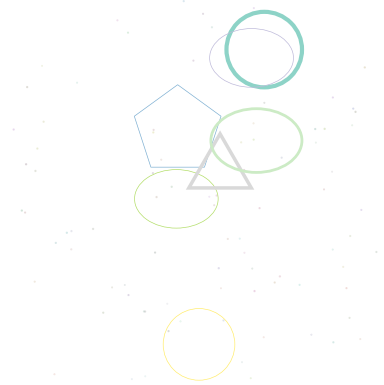[{"shape": "circle", "thickness": 3, "radius": 0.49, "center": [0.686, 0.871]}, {"shape": "oval", "thickness": 0.5, "radius": 0.54, "center": [0.653, 0.85]}, {"shape": "pentagon", "thickness": 0.5, "radius": 0.59, "center": [0.461, 0.662]}, {"shape": "oval", "thickness": 0.5, "radius": 0.54, "center": [0.458, 0.483]}, {"shape": "triangle", "thickness": 2.5, "radius": 0.47, "center": [0.572, 0.559]}, {"shape": "oval", "thickness": 2, "radius": 0.59, "center": [0.666, 0.635]}, {"shape": "circle", "thickness": 0.5, "radius": 0.47, "center": [0.517, 0.105]}]